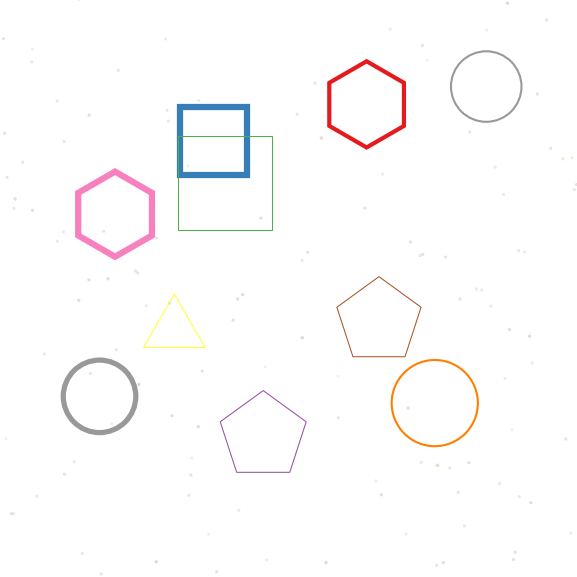[{"shape": "hexagon", "thickness": 2, "radius": 0.37, "center": [0.635, 0.818]}, {"shape": "square", "thickness": 3, "radius": 0.29, "center": [0.37, 0.755]}, {"shape": "square", "thickness": 0.5, "radius": 0.41, "center": [0.389, 0.682]}, {"shape": "pentagon", "thickness": 0.5, "radius": 0.39, "center": [0.456, 0.245]}, {"shape": "circle", "thickness": 1, "radius": 0.37, "center": [0.753, 0.301]}, {"shape": "triangle", "thickness": 0.5, "radius": 0.31, "center": [0.302, 0.428]}, {"shape": "pentagon", "thickness": 0.5, "radius": 0.38, "center": [0.656, 0.443]}, {"shape": "hexagon", "thickness": 3, "radius": 0.37, "center": [0.199, 0.628]}, {"shape": "circle", "thickness": 1, "radius": 0.31, "center": [0.842, 0.849]}, {"shape": "circle", "thickness": 2.5, "radius": 0.31, "center": [0.172, 0.313]}]